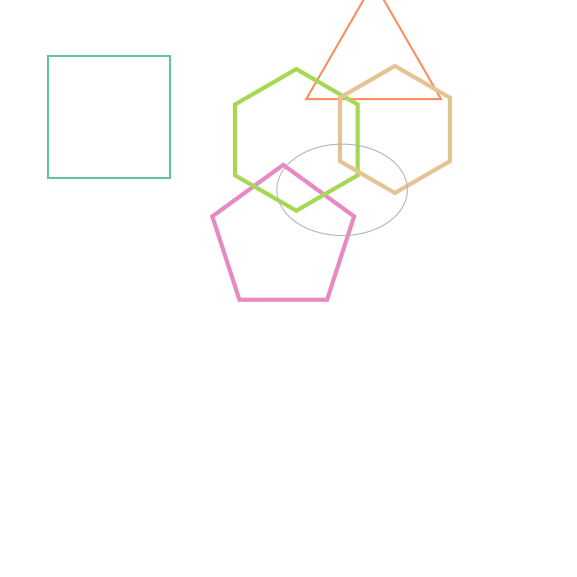[{"shape": "square", "thickness": 1, "radius": 0.53, "center": [0.189, 0.796]}, {"shape": "triangle", "thickness": 1, "radius": 0.67, "center": [0.647, 0.895]}, {"shape": "pentagon", "thickness": 2, "radius": 0.65, "center": [0.49, 0.585]}, {"shape": "hexagon", "thickness": 2, "radius": 0.61, "center": [0.513, 0.757]}, {"shape": "hexagon", "thickness": 2, "radius": 0.55, "center": [0.684, 0.775]}, {"shape": "oval", "thickness": 0.5, "radius": 0.57, "center": [0.592, 0.67]}]